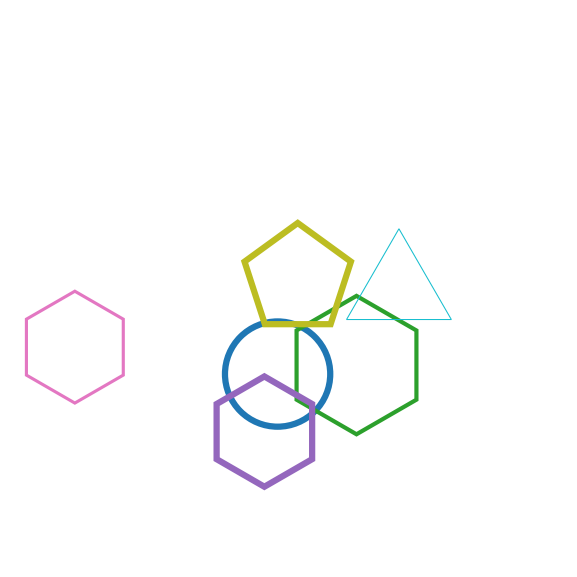[{"shape": "circle", "thickness": 3, "radius": 0.46, "center": [0.481, 0.351]}, {"shape": "hexagon", "thickness": 2, "radius": 0.6, "center": [0.617, 0.367]}, {"shape": "hexagon", "thickness": 3, "radius": 0.48, "center": [0.458, 0.252]}, {"shape": "hexagon", "thickness": 1.5, "radius": 0.48, "center": [0.13, 0.398]}, {"shape": "pentagon", "thickness": 3, "radius": 0.48, "center": [0.516, 0.516]}, {"shape": "triangle", "thickness": 0.5, "radius": 0.52, "center": [0.691, 0.498]}]